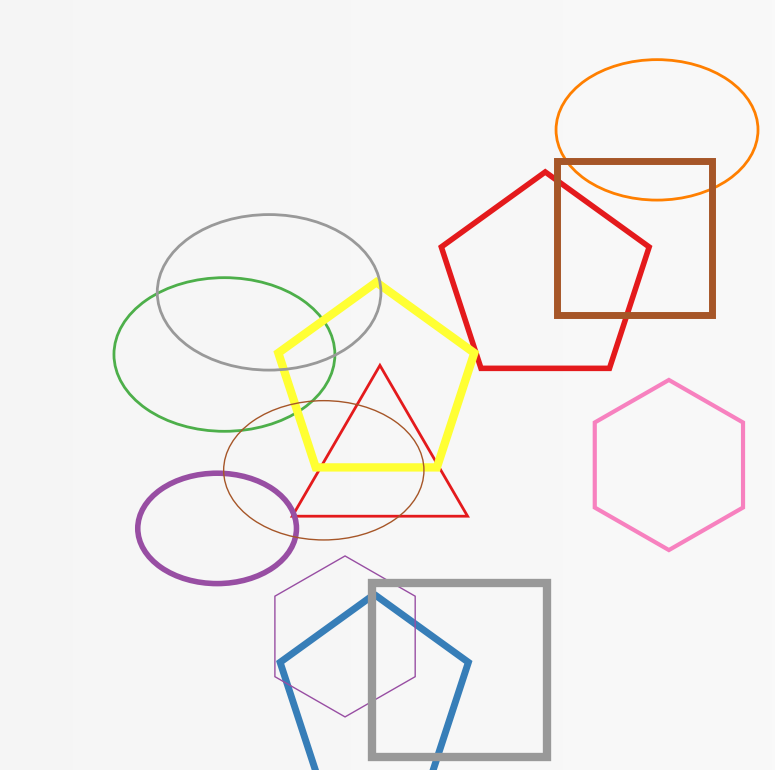[{"shape": "triangle", "thickness": 1, "radius": 0.65, "center": [0.49, 0.395]}, {"shape": "pentagon", "thickness": 2, "radius": 0.7, "center": [0.704, 0.636]}, {"shape": "pentagon", "thickness": 2.5, "radius": 0.64, "center": [0.483, 0.1]}, {"shape": "oval", "thickness": 1, "radius": 0.71, "center": [0.29, 0.54]}, {"shape": "hexagon", "thickness": 0.5, "radius": 0.52, "center": [0.445, 0.173]}, {"shape": "oval", "thickness": 2, "radius": 0.51, "center": [0.28, 0.314]}, {"shape": "oval", "thickness": 1, "radius": 0.65, "center": [0.848, 0.831]}, {"shape": "pentagon", "thickness": 3, "radius": 0.66, "center": [0.486, 0.501]}, {"shape": "square", "thickness": 2.5, "radius": 0.5, "center": [0.819, 0.691]}, {"shape": "oval", "thickness": 0.5, "radius": 0.65, "center": [0.418, 0.389]}, {"shape": "hexagon", "thickness": 1.5, "radius": 0.55, "center": [0.863, 0.396]}, {"shape": "square", "thickness": 3, "radius": 0.56, "center": [0.592, 0.13]}, {"shape": "oval", "thickness": 1, "radius": 0.72, "center": [0.347, 0.62]}]